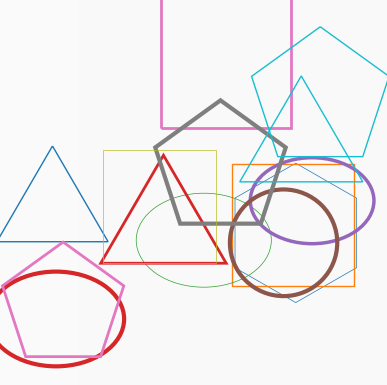[{"shape": "triangle", "thickness": 1, "radius": 0.83, "center": [0.135, 0.455]}, {"shape": "hexagon", "thickness": 0.5, "radius": 0.9, "center": [0.763, 0.395]}, {"shape": "square", "thickness": 1, "radius": 0.79, "center": [0.756, 0.416]}, {"shape": "oval", "thickness": 0.5, "radius": 0.87, "center": [0.526, 0.376]}, {"shape": "oval", "thickness": 3, "radius": 0.88, "center": [0.145, 0.172]}, {"shape": "triangle", "thickness": 2, "radius": 0.93, "center": [0.422, 0.41]}, {"shape": "oval", "thickness": 2.5, "radius": 0.8, "center": [0.805, 0.479]}, {"shape": "circle", "thickness": 3, "radius": 0.69, "center": [0.732, 0.369]}, {"shape": "pentagon", "thickness": 2, "radius": 0.82, "center": [0.163, 0.207]}, {"shape": "square", "thickness": 2, "radius": 0.84, "center": [0.583, 0.837]}, {"shape": "pentagon", "thickness": 3, "radius": 0.89, "center": [0.569, 0.562]}, {"shape": "square", "thickness": 0.5, "radius": 0.73, "center": [0.412, 0.464]}, {"shape": "triangle", "thickness": 1, "radius": 0.92, "center": [0.777, 0.619]}, {"shape": "pentagon", "thickness": 1, "radius": 0.93, "center": [0.827, 0.744]}]